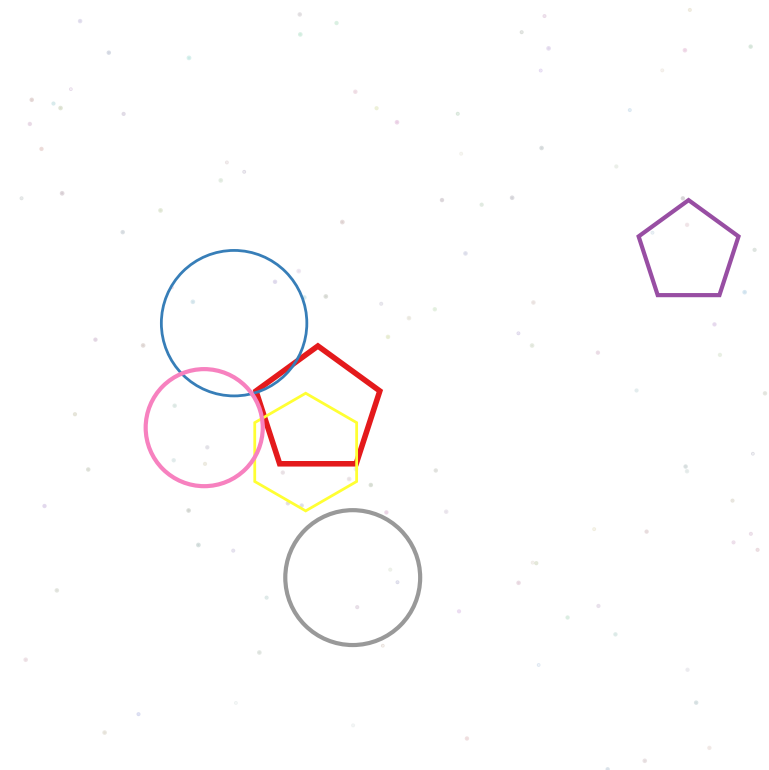[{"shape": "pentagon", "thickness": 2, "radius": 0.42, "center": [0.413, 0.466]}, {"shape": "circle", "thickness": 1, "radius": 0.47, "center": [0.304, 0.58]}, {"shape": "pentagon", "thickness": 1.5, "radius": 0.34, "center": [0.894, 0.672]}, {"shape": "hexagon", "thickness": 1, "radius": 0.38, "center": [0.397, 0.413]}, {"shape": "circle", "thickness": 1.5, "radius": 0.38, "center": [0.265, 0.445]}, {"shape": "circle", "thickness": 1.5, "radius": 0.44, "center": [0.458, 0.25]}]